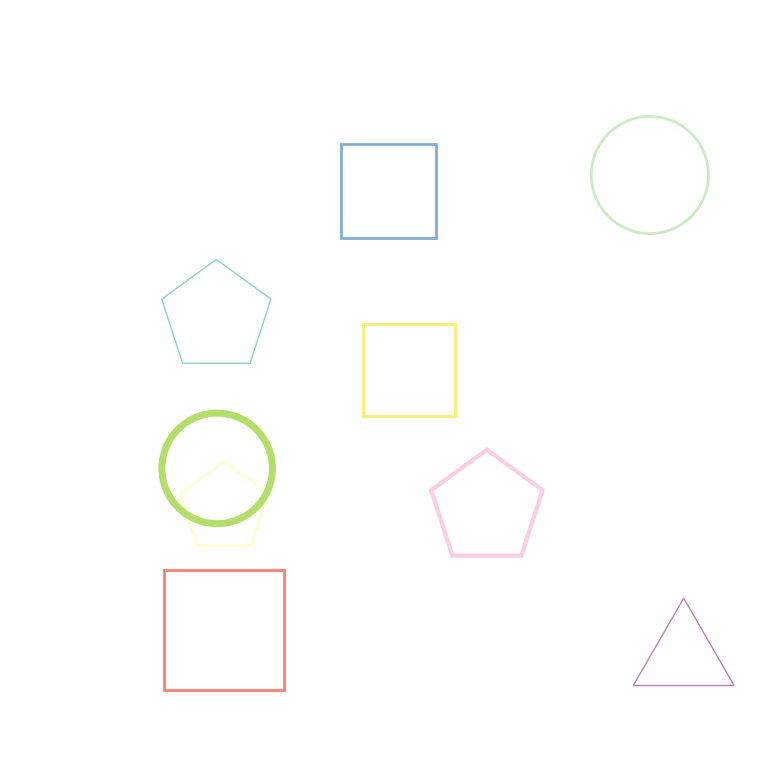[{"shape": "pentagon", "thickness": 0.5, "radius": 0.37, "center": [0.281, 0.589]}, {"shape": "pentagon", "thickness": 0.5, "radius": 0.3, "center": [0.291, 0.341]}, {"shape": "square", "thickness": 1, "radius": 0.39, "center": [0.291, 0.182]}, {"shape": "square", "thickness": 1, "radius": 0.31, "center": [0.504, 0.752]}, {"shape": "circle", "thickness": 2.5, "radius": 0.36, "center": [0.282, 0.392]}, {"shape": "pentagon", "thickness": 1.5, "radius": 0.38, "center": [0.632, 0.34]}, {"shape": "triangle", "thickness": 0.5, "radius": 0.38, "center": [0.888, 0.148]}, {"shape": "circle", "thickness": 1, "radius": 0.38, "center": [0.844, 0.773]}, {"shape": "square", "thickness": 1, "radius": 0.3, "center": [0.531, 0.52]}]